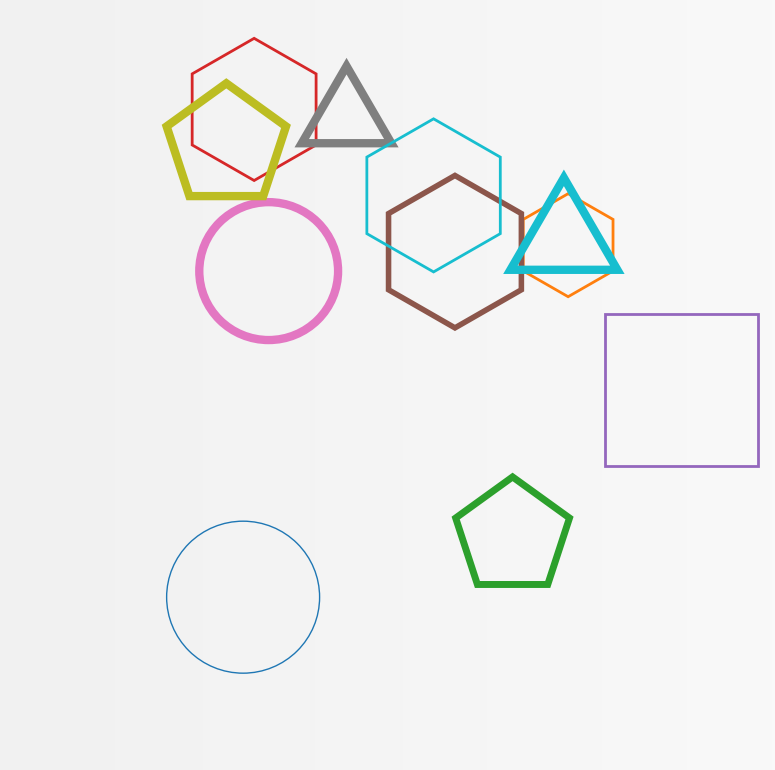[{"shape": "circle", "thickness": 0.5, "radius": 0.49, "center": [0.314, 0.224]}, {"shape": "hexagon", "thickness": 1, "radius": 0.33, "center": [0.733, 0.682]}, {"shape": "pentagon", "thickness": 2.5, "radius": 0.39, "center": [0.661, 0.303]}, {"shape": "hexagon", "thickness": 1, "radius": 0.46, "center": [0.328, 0.858]}, {"shape": "square", "thickness": 1, "radius": 0.5, "center": [0.879, 0.493]}, {"shape": "hexagon", "thickness": 2, "radius": 0.49, "center": [0.587, 0.673]}, {"shape": "circle", "thickness": 3, "radius": 0.45, "center": [0.347, 0.648]}, {"shape": "triangle", "thickness": 3, "radius": 0.33, "center": [0.447, 0.847]}, {"shape": "pentagon", "thickness": 3, "radius": 0.4, "center": [0.292, 0.811]}, {"shape": "hexagon", "thickness": 1, "radius": 0.5, "center": [0.559, 0.746]}, {"shape": "triangle", "thickness": 3, "radius": 0.4, "center": [0.728, 0.689]}]